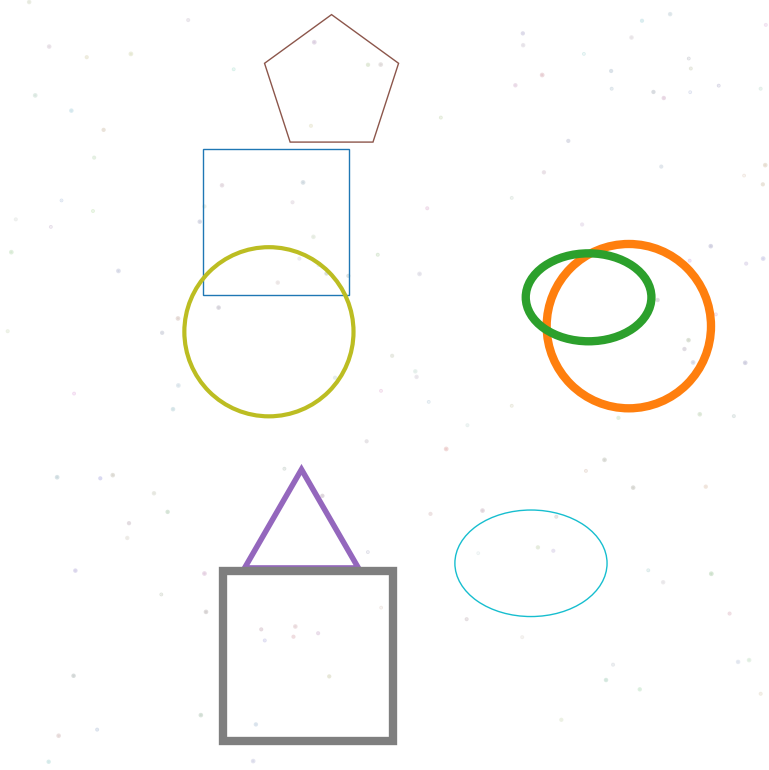[{"shape": "square", "thickness": 0.5, "radius": 0.47, "center": [0.359, 0.711]}, {"shape": "circle", "thickness": 3, "radius": 0.53, "center": [0.817, 0.576]}, {"shape": "oval", "thickness": 3, "radius": 0.41, "center": [0.764, 0.614]}, {"shape": "triangle", "thickness": 2, "radius": 0.43, "center": [0.392, 0.305]}, {"shape": "pentagon", "thickness": 0.5, "radius": 0.46, "center": [0.431, 0.89]}, {"shape": "square", "thickness": 3, "radius": 0.55, "center": [0.4, 0.148]}, {"shape": "circle", "thickness": 1.5, "radius": 0.55, "center": [0.349, 0.569]}, {"shape": "oval", "thickness": 0.5, "radius": 0.49, "center": [0.69, 0.268]}]